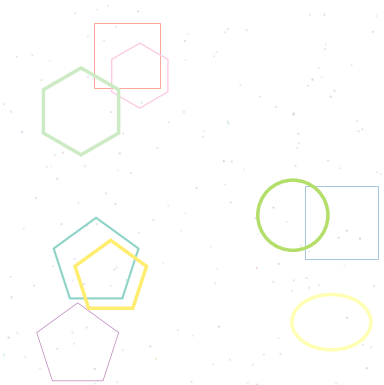[{"shape": "pentagon", "thickness": 1.5, "radius": 0.58, "center": [0.25, 0.319]}, {"shape": "oval", "thickness": 2.5, "radius": 0.51, "center": [0.861, 0.163]}, {"shape": "square", "thickness": 0.5, "radius": 0.43, "center": [0.329, 0.856]}, {"shape": "square", "thickness": 0.5, "radius": 0.47, "center": [0.887, 0.423]}, {"shape": "circle", "thickness": 2.5, "radius": 0.46, "center": [0.761, 0.441]}, {"shape": "hexagon", "thickness": 1, "radius": 0.42, "center": [0.363, 0.804]}, {"shape": "pentagon", "thickness": 0.5, "radius": 0.56, "center": [0.202, 0.101]}, {"shape": "hexagon", "thickness": 2.5, "radius": 0.56, "center": [0.211, 0.711]}, {"shape": "pentagon", "thickness": 2.5, "radius": 0.49, "center": [0.288, 0.278]}]